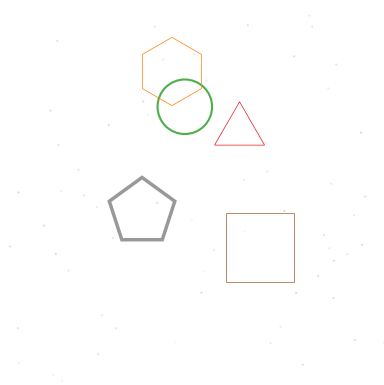[{"shape": "triangle", "thickness": 0.5, "radius": 0.38, "center": [0.622, 0.661]}, {"shape": "circle", "thickness": 1.5, "radius": 0.35, "center": [0.48, 0.723]}, {"shape": "hexagon", "thickness": 0.5, "radius": 0.44, "center": [0.447, 0.814]}, {"shape": "square", "thickness": 0.5, "radius": 0.44, "center": [0.676, 0.357]}, {"shape": "pentagon", "thickness": 2.5, "radius": 0.45, "center": [0.369, 0.45]}]